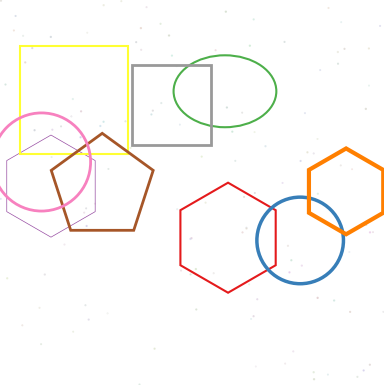[{"shape": "hexagon", "thickness": 1.5, "radius": 0.71, "center": [0.592, 0.383]}, {"shape": "circle", "thickness": 2.5, "radius": 0.56, "center": [0.78, 0.375]}, {"shape": "oval", "thickness": 1.5, "radius": 0.67, "center": [0.584, 0.763]}, {"shape": "hexagon", "thickness": 0.5, "radius": 0.66, "center": [0.132, 0.517]}, {"shape": "hexagon", "thickness": 3, "radius": 0.56, "center": [0.899, 0.503]}, {"shape": "square", "thickness": 1.5, "radius": 0.7, "center": [0.192, 0.74]}, {"shape": "pentagon", "thickness": 2, "radius": 0.7, "center": [0.266, 0.514]}, {"shape": "circle", "thickness": 2, "radius": 0.64, "center": [0.108, 0.579]}, {"shape": "square", "thickness": 2, "radius": 0.52, "center": [0.446, 0.728]}]